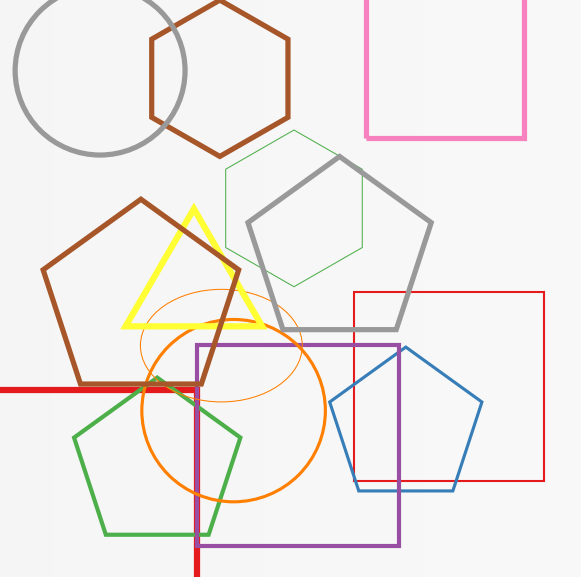[{"shape": "square", "thickness": 3, "radius": 0.99, "center": [0.141, 0.126]}, {"shape": "square", "thickness": 1, "radius": 0.82, "center": [0.772, 0.329]}, {"shape": "pentagon", "thickness": 1.5, "radius": 0.69, "center": [0.698, 0.26]}, {"shape": "hexagon", "thickness": 0.5, "radius": 0.68, "center": [0.506, 0.638]}, {"shape": "pentagon", "thickness": 2, "radius": 0.75, "center": [0.271, 0.195]}, {"shape": "square", "thickness": 2, "radius": 0.87, "center": [0.513, 0.227]}, {"shape": "circle", "thickness": 1.5, "radius": 0.79, "center": [0.402, 0.288]}, {"shape": "oval", "thickness": 0.5, "radius": 0.7, "center": [0.381, 0.401]}, {"shape": "triangle", "thickness": 3, "radius": 0.68, "center": [0.334, 0.502]}, {"shape": "pentagon", "thickness": 2.5, "radius": 0.88, "center": [0.242, 0.477]}, {"shape": "hexagon", "thickness": 2.5, "radius": 0.68, "center": [0.378, 0.864]}, {"shape": "square", "thickness": 2.5, "radius": 0.68, "center": [0.765, 0.897]}, {"shape": "pentagon", "thickness": 2.5, "radius": 0.83, "center": [0.584, 0.562]}, {"shape": "circle", "thickness": 2.5, "radius": 0.73, "center": [0.172, 0.877]}]